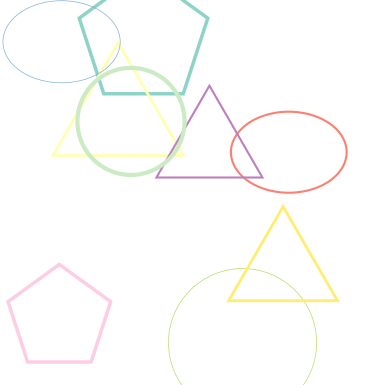[{"shape": "pentagon", "thickness": 2.5, "radius": 0.88, "center": [0.373, 0.898]}, {"shape": "triangle", "thickness": 2, "radius": 0.98, "center": [0.307, 0.694]}, {"shape": "oval", "thickness": 1.5, "radius": 0.75, "center": [0.75, 0.605]}, {"shape": "oval", "thickness": 0.5, "radius": 0.76, "center": [0.16, 0.892]}, {"shape": "circle", "thickness": 0.5, "radius": 0.96, "center": [0.63, 0.11]}, {"shape": "pentagon", "thickness": 2.5, "radius": 0.7, "center": [0.154, 0.173]}, {"shape": "triangle", "thickness": 1.5, "radius": 0.79, "center": [0.544, 0.618]}, {"shape": "circle", "thickness": 3, "radius": 0.7, "center": [0.34, 0.685]}, {"shape": "triangle", "thickness": 2, "radius": 0.82, "center": [0.735, 0.3]}]